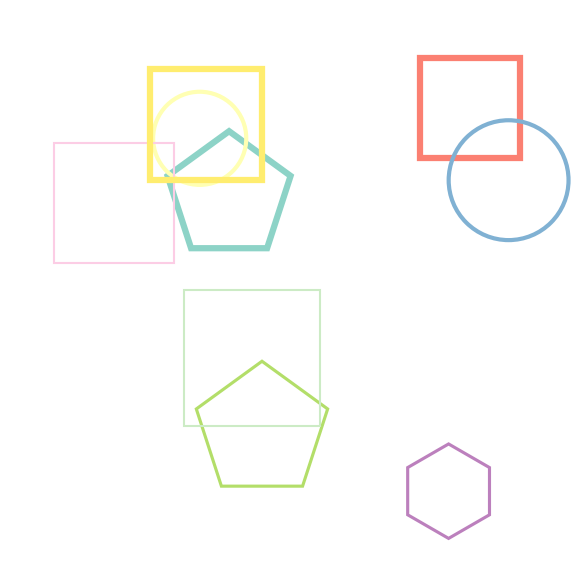[{"shape": "pentagon", "thickness": 3, "radius": 0.56, "center": [0.397, 0.66]}, {"shape": "circle", "thickness": 2, "radius": 0.4, "center": [0.346, 0.76]}, {"shape": "square", "thickness": 3, "radius": 0.44, "center": [0.814, 0.812]}, {"shape": "circle", "thickness": 2, "radius": 0.52, "center": [0.881, 0.687]}, {"shape": "pentagon", "thickness": 1.5, "radius": 0.6, "center": [0.454, 0.254]}, {"shape": "square", "thickness": 1, "radius": 0.52, "center": [0.197, 0.647]}, {"shape": "hexagon", "thickness": 1.5, "radius": 0.41, "center": [0.777, 0.149]}, {"shape": "square", "thickness": 1, "radius": 0.59, "center": [0.437, 0.379]}, {"shape": "square", "thickness": 3, "radius": 0.48, "center": [0.357, 0.784]}]